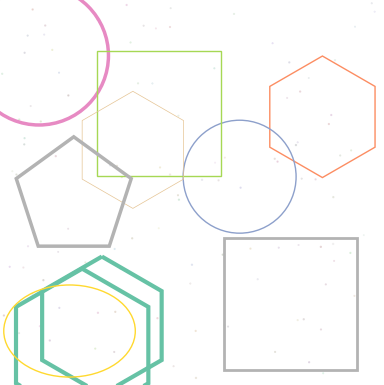[{"shape": "hexagon", "thickness": 3, "radius": 0.9, "center": [0.265, 0.154]}, {"shape": "hexagon", "thickness": 3, "radius": 0.99, "center": [0.213, 0.104]}, {"shape": "hexagon", "thickness": 1, "radius": 0.79, "center": [0.837, 0.697]}, {"shape": "circle", "thickness": 1, "radius": 0.73, "center": [0.622, 0.541]}, {"shape": "circle", "thickness": 2.5, "radius": 0.9, "center": [0.101, 0.856]}, {"shape": "square", "thickness": 1, "radius": 0.81, "center": [0.414, 0.705]}, {"shape": "oval", "thickness": 1, "radius": 0.85, "center": [0.181, 0.14]}, {"shape": "hexagon", "thickness": 0.5, "radius": 0.76, "center": [0.345, 0.611]}, {"shape": "pentagon", "thickness": 2.5, "radius": 0.78, "center": [0.192, 0.488]}, {"shape": "square", "thickness": 2, "radius": 0.86, "center": [0.754, 0.21]}]